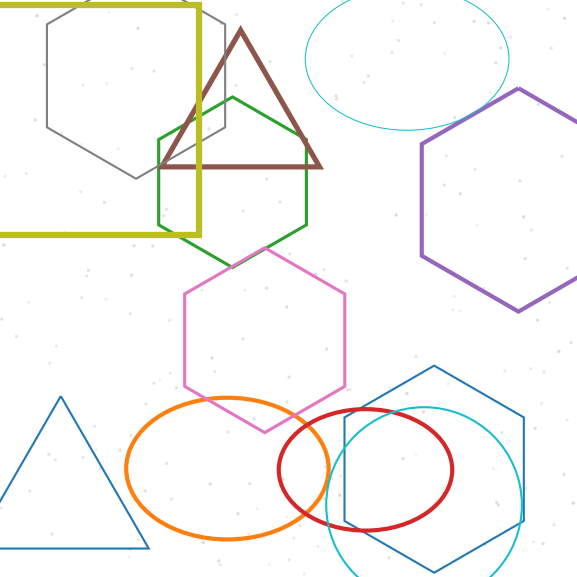[{"shape": "hexagon", "thickness": 1, "radius": 0.9, "center": [0.752, 0.187]}, {"shape": "triangle", "thickness": 1, "radius": 0.88, "center": [0.105, 0.137]}, {"shape": "oval", "thickness": 2, "radius": 0.88, "center": [0.394, 0.188]}, {"shape": "hexagon", "thickness": 1.5, "radius": 0.74, "center": [0.403, 0.684]}, {"shape": "oval", "thickness": 2, "radius": 0.75, "center": [0.633, 0.186]}, {"shape": "hexagon", "thickness": 2, "radius": 0.97, "center": [0.898, 0.653]}, {"shape": "triangle", "thickness": 2.5, "radius": 0.79, "center": [0.417, 0.789]}, {"shape": "hexagon", "thickness": 1.5, "radius": 0.8, "center": [0.458, 0.41]}, {"shape": "hexagon", "thickness": 1, "radius": 0.89, "center": [0.236, 0.868]}, {"shape": "square", "thickness": 3, "radius": 0.99, "center": [0.147, 0.791]}, {"shape": "oval", "thickness": 0.5, "radius": 0.88, "center": [0.705, 0.897]}, {"shape": "circle", "thickness": 1, "radius": 0.85, "center": [0.734, 0.125]}]